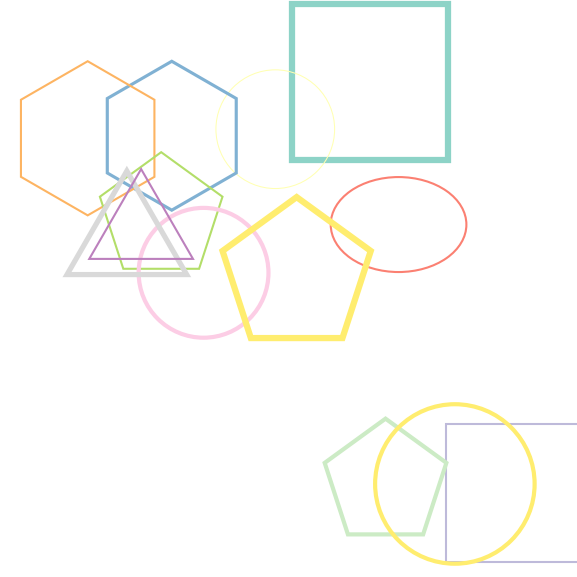[{"shape": "square", "thickness": 3, "radius": 0.67, "center": [0.641, 0.857]}, {"shape": "circle", "thickness": 0.5, "radius": 0.51, "center": [0.477, 0.775]}, {"shape": "square", "thickness": 1, "radius": 0.6, "center": [0.891, 0.146]}, {"shape": "oval", "thickness": 1, "radius": 0.59, "center": [0.69, 0.61]}, {"shape": "hexagon", "thickness": 1.5, "radius": 0.64, "center": [0.297, 0.764]}, {"shape": "hexagon", "thickness": 1, "radius": 0.67, "center": [0.152, 0.76]}, {"shape": "pentagon", "thickness": 1, "radius": 0.56, "center": [0.279, 0.624]}, {"shape": "circle", "thickness": 2, "radius": 0.56, "center": [0.352, 0.527]}, {"shape": "triangle", "thickness": 2.5, "radius": 0.6, "center": [0.22, 0.583]}, {"shape": "triangle", "thickness": 1, "radius": 0.52, "center": [0.244, 0.603]}, {"shape": "pentagon", "thickness": 2, "radius": 0.55, "center": [0.668, 0.163]}, {"shape": "circle", "thickness": 2, "radius": 0.69, "center": [0.788, 0.161]}, {"shape": "pentagon", "thickness": 3, "radius": 0.67, "center": [0.514, 0.523]}]